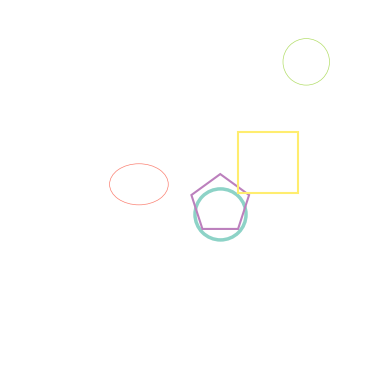[{"shape": "circle", "thickness": 2.5, "radius": 0.33, "center": [0.573, 0.443]}, {"shape": "oval", "thickness": 0.5, "radius": 0.38, "center": [0.361, 0.521]}, {"shape": "circle", "thickness": 0.5, "radius": 0.3, "center": [0.795, 0.839]}, {"shape": "pentagon", "thickness": 1.5, "radius": 0.39, "center": [0.572, 0.469]}, {"shape": "square", "thickness": 1.5, "radius": 0.39, "center": [0.696, 0.578]}]